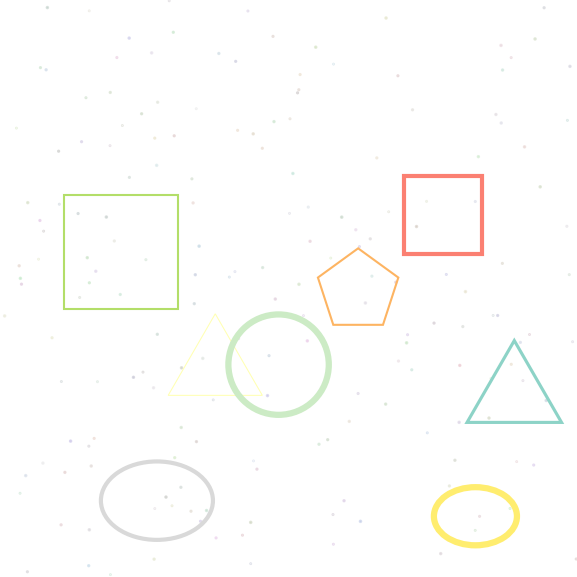[{"shape": "triangle", "thickness": 1.5, "radius": 0.47, "center": [0.891, 0.315]}, {"shape": "triangle", "thickness": 0.5, "radius": 0.47, "center": [0.373, 0.362]}, {"shape": "square", "thickness": 2, "radius": 0.34, "center": [0.767, 0.627]}, {"shape": "pentagon", "thickness": 1, "radius": 0.37, "center": [0.62, 0.496]}, {"shape": "square", "thickness": 1, "radius": 0.5, "center": [0.21, 0.563]}, {"shape": "oval", "thickness": 2, "radius": 0.49, "center": [0.272, 0.132]}, {"shape": "circle", "thickness": 3, "radius": 0.43, "center": [0.482, 0.368]}, {"shape": "oval", "thickness": 3, "radius": 0.36, "center": [0.823, 0.105]}]